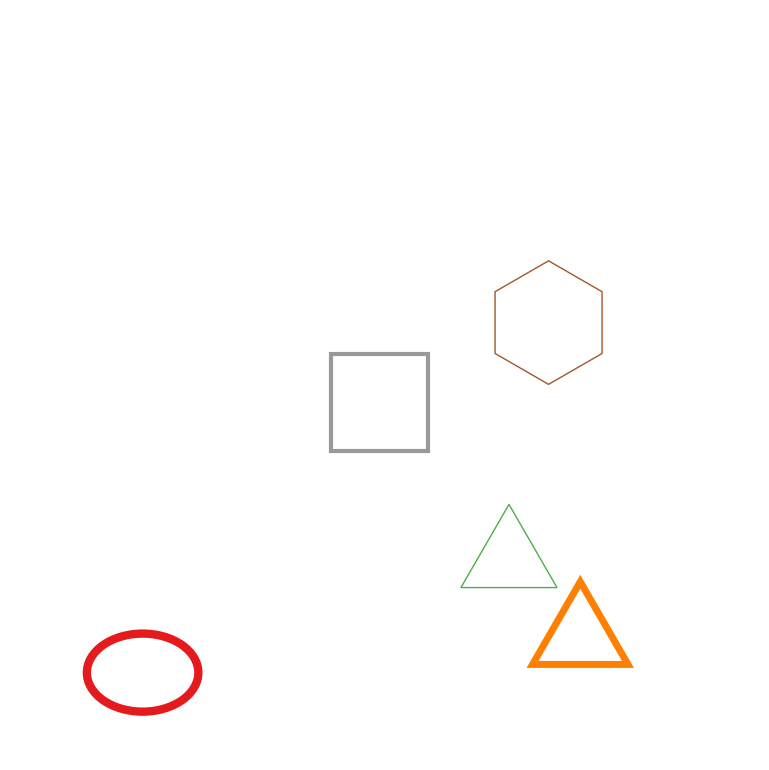[{"shape": "oval", "thickness": 3, "radius": 0.36, "center": [0.185, 0.126]}, {"shape": "triangle", "thickness": 0.5, "radius": 0.36, "center": [0.661, 0.273]}, {"shape": "triangle", "thickness": 2.5, "radius": 0.36, "center": [0.754, 0.173]}, {"shape": "hexagon", "thickness": 0.5, "radius": 0.4, "center": [0.712, 0.581]}, {"shape": "square", "thickness": 1.5, "radius": 0.31, "center": [0.493, 0.477]}]